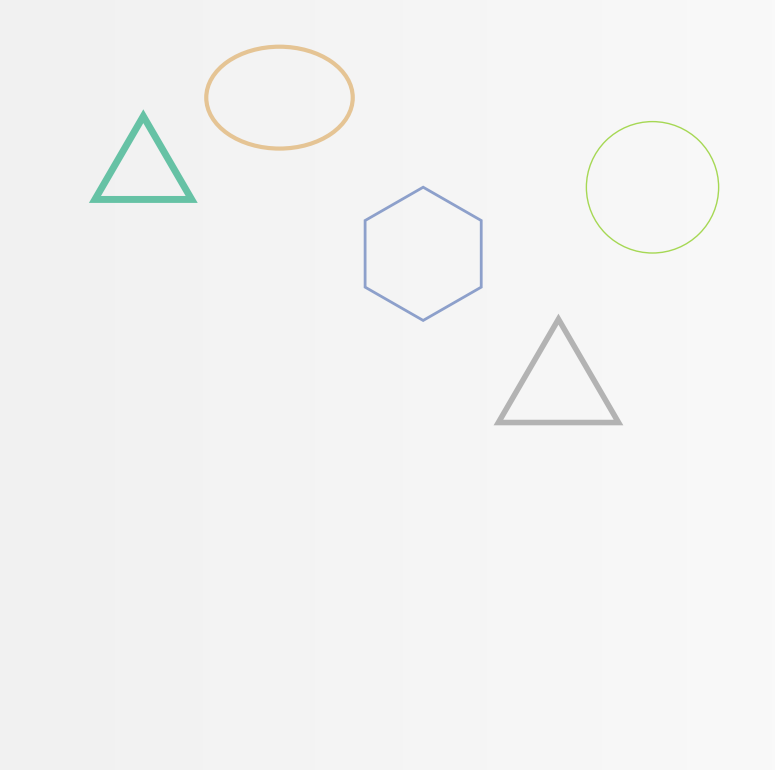[{"shape": "triangle", "thickness": 2.5, "radius": 0.36, "center": [0.185, 0.777]}, {"shape": "hexagon", "thickness": 1, "radius": 0.43, "center": [0.546, 0.67]}, {"shape": "circle", "thickness": 0.5, "radius": 0.43, "center": [0.842, 0.757]}, {"shape": "oval", "thickness": 1.5, "radius": 0.47, "center": [0.361, 0.873]}, {"shape": "triangle", "thickness": 2, "radius": 0.45, "center": [0.721, 0.496]}]